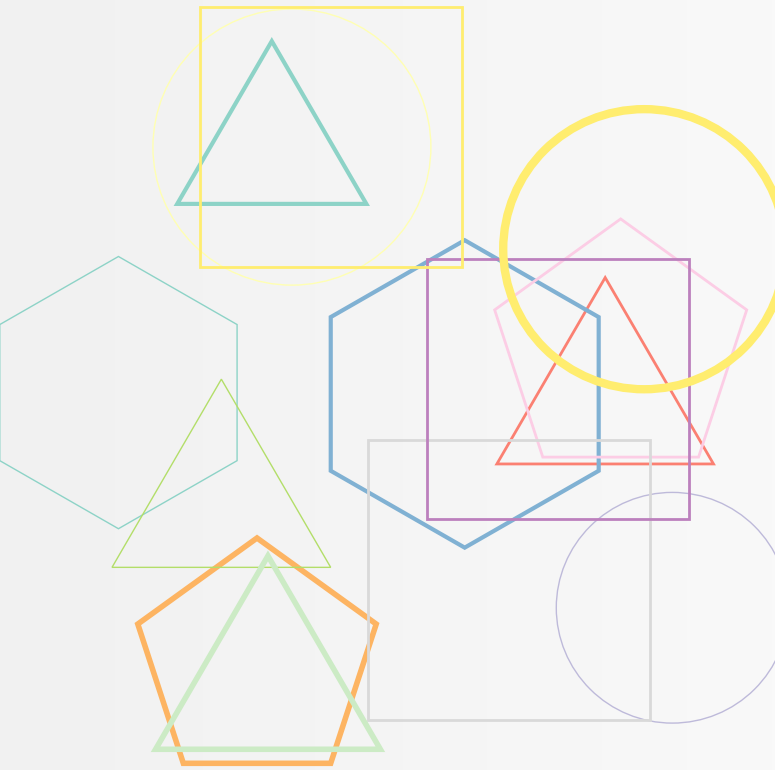[{"shape": "hexagon", "thickness": 0.5, "radius": 0.88, "center": [0.153, 0.49]}, {"shape": "triangle", "thickness": 1.5, "radius": 0.7, "center": [0.351, 0.806]}, {"shape": "circle", "thickness": 0.5, "radius": 0.9, "center": [0.377, 0.809]}, {"shape": "circle", "thickness": 0.5, "radius": 0.75, "center": [0.868, 0.211]}, {"shape": "triangle", "thickness": 1, "radius": 0.81, "center": [0.781, 0.478]}, {"shape": "hexagon", "thickness": 1.5, "radius": 1.0, "center": [0.6, 0.488]}, {"shape": "pentagon", "thickness": 2, "radius": 0.81, "center": [0.332, 0.14]}, {"shape": "triangle", "thickness": 0.5, "radius": 0.81, "center": [0.286, 0.345]}, {"shape": "pentagon", "thickness": 1, "radius": 0.85, "center": [0.801, 0.545]}, {"shape": "square", "thickness": 1, "radius": 0.91, "center": [0.657, 0.247]}, {"shape": "square", "thickness": 1, "radius": 0.84, "center": [0.72, 0.495]}, {"shape": "triangle", "thickness": 2, "radius": 0.84, "center": [0.346, 0.111]}, {"shape": "circle", "thickness": 3, "radius": 0.91, "center": [0.831, 0.676]}, {"shape": "square", "thickness": 1, "radius": 0.84, "center": [0.427, 0.822]}]